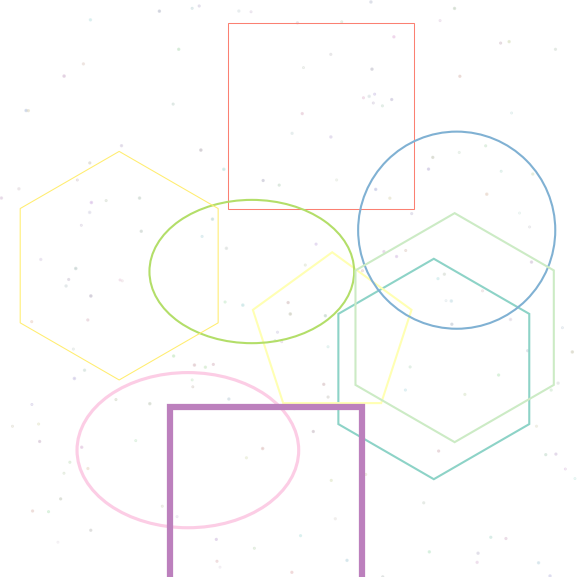[{"shape": "hexagon", "thickness": 1, "radius": 0.95, "center": [0.751, 0.36]}, {"shape": "pentagon", "thickness": 1, "radius": 0.72, "center": [0.575, 0.418]}, {"shape": "square", "thickness": 0.5, "radius": 0.81, "center": [0.556, 0.798]}, {"shape": "circle", "thickness": 1, "radius": 0.85, "center": [0.791, 0.601]}, {"shape": "oval", "thickness": 1, "radius": 0.89, "center": [0.436, 0.529]}, {"shape": "oval", "thickness": 1.5, "radius": 0.96, "center": [0.325, 0.22]}, {"shape": "square", "thickness": 3, "radius": 0.83, "center": [0.46, 0.129]}, {"shape": "hexagon", "thickness": 1, "radius": 0.99, "center": [0.787, 0.432]}, {"shape": "hexagon", "thickness": 0.5, "radius": 0.99, "center": [0.206, 0.539]}]